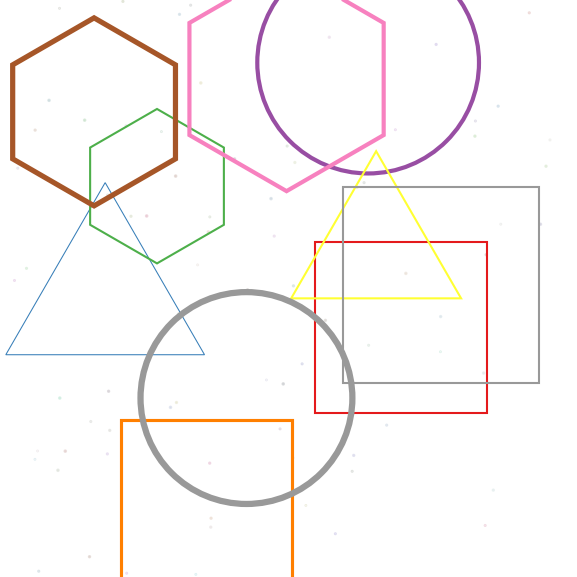[{"shape": "square", "thickness": 1, "radius": 0.74, "center": [0.694, 0.432]}, {"shape": "triangle", "thickness": 0.5, "radius": 0.99, "center": [0.182, 0.484]}, {"shape": "hexagon", "thickness": 1, "radius": 0.67, "center": [0.272, 0.677]}, {"shape": "circle", "thickness": 2, "radius": 0.96, "center": [0.637, 0.891]}, {"shape": "square", "thickness": 1.5, "radius": 0.74, "center": [0.357, 0.123]}, {"shape": "triangle", "thickness": 1, "radius": 0.85, "center": [0.651, 0.567]}, {"shape": "hexagon", "thickness": 2.5, "radius": 0.81, "center": [0.163, 0.805]}, {"shape": "hexagon", "thickness": 2, "radius": 0.97, "center": [0.496, 0.862]}, {"shape": "circle", "thickness": 3, "radius": 0.92, "center": [0.427, 0.31]}, {"shape": "square", "thickness": 1, "radius": 0.85, "center": [0.763, 0.505]}]